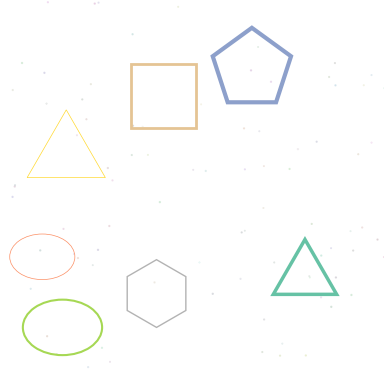[{"shape": "triangle", "thickness": 2.5, "radius": 0.48, "center": [0.792, 0.283]}, {"shape": "oval", "thickness": 0.5, "radius": 0.42, "center": [0.11, 0.333]}, {"shape": "pentagon", "thickness": 3, "radius": 0.53, "center": [0.654, 0.821]}, {"shape": "oval", "thickness": 1.5, "radius": 0.51, "center": [0.162, 0.15]}, {"shape": "triangle", "thickness": 0.5, "radius": 0.59, "center": [0.172, 0.597]}, {"shape": "square", "thickness": 2, "radius": 0.42, "center": [0.424, 0.751]}, {"shape": "hexagon", "thickness": 1, "radius": 0.44, "center": [0.407, 0.238]}]